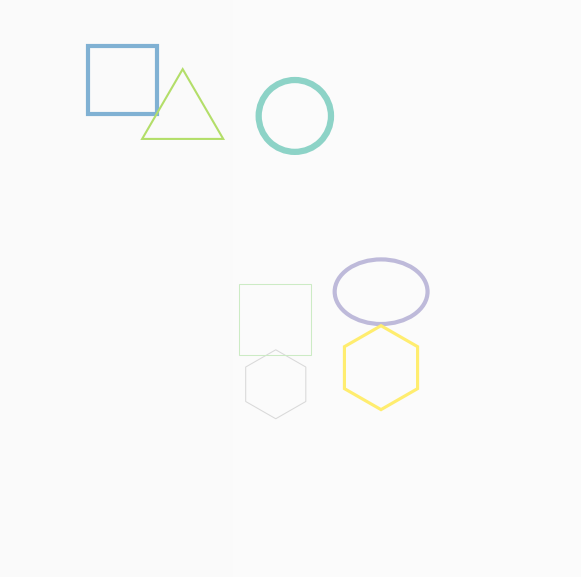[{"shape": "circle", "thickness": 3, "radius": 0.31, "center": [0.507, 0.798]}, {"shape": "oval", "thickness": 2, "radius": 0.4, "center": [0.656, 0.494]}, {"shape": "square", "thickness": 2, "radius": 0.3, "center": [0.211, 0.861]}, {"shape": "triangle", "thickness": 1, "radius": 0.4, "center": [0.314, 0.799]}, {"shape": "hexagon", "thickness": 0.5, "radius": 0.3, "center": [0.474, 0.334]}, {"shape": "square", "thickness": 0.5, "radius": 0.31, "center": [0.473, 0.445]}, {"shape": "hexagon", "thickness": 1.5, "radius": 0.36, "center": [0.655, 0.363]}]